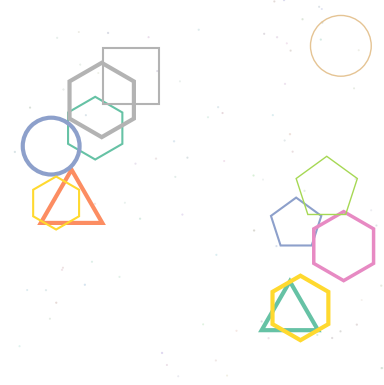[{"shape": "hexagon", "thickness": 1.5, "radius": 0.41, "center": [0.247, 0.667]}, {"shape": "triangle", "thickness": 3, "radius": 0.42, "center": [0.753, 0.185]}, {"shape": "triangle", "thickness": 3, "radius": 0.46, "center": [0.186, 0.467]}, {"shape": "circle", "thickness": 3, "radius": 0.37, "center": [0.133, 0.621]}, {"shape": "pentagon", "thickness": 1.5, "radius": 0.34, "center": [0.769, 0.418]}, {"shape": "hexagon", "thickness": 2.5, "radius": 0.45, "center": [0.893, 0.361]}, {"shape": "pentagon", "thickness": 1, "radius": 0.42, "center": [0.849, 0.51]}, {"shape": "hexagon", "thickness": 3, "radius": 0.42, "center": [0.78, 0.2]}, {"shape": "hexagon", "thickness": 1.5, "radius": 0.34, "center": [0.146, 0.473]}, {"shape": "circle", "thickness": 1, "radius": 0.39, "center": [0.885, 0.881]}, {"shape": "square", "thickness": 1.5, "radius": 0.36, "center": [0.341, 0.802]}, {"shape": "hexagon", "thickness": 3, "radius": 0.48, "center": [0.264, 0.74]}]